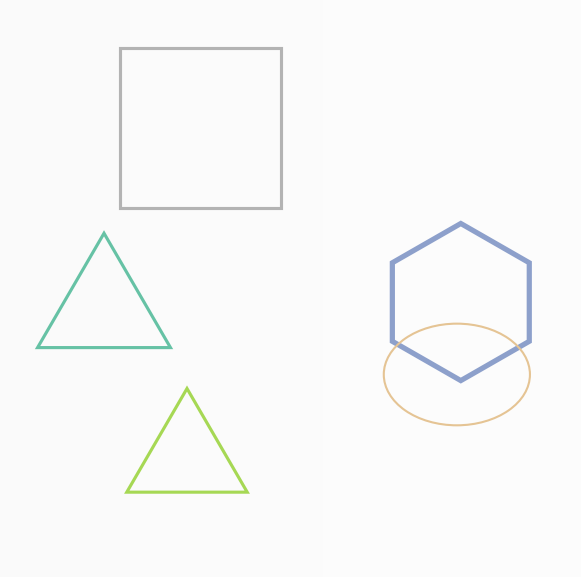[{"shape": "triangle", "thickness": 1.5, "radius": 0.66, "center": [0.179, 0.463]}, {"shape": "hexagon", "thickness": 2.5, "radius": 0.68, "center": [0.793, 0.476]}, {"shape": "triangle", "thickness": 1.5, "radius": 0.6, "center": [0.322, 0.207]}, {"shape": "oval", "thickness": 1, "radius": 0.63, "center": [0.786, 0.351]}, {"shape": "square", "thickness": 1.5, "radius": 0.69, "center": [0.345, 0.778]}]